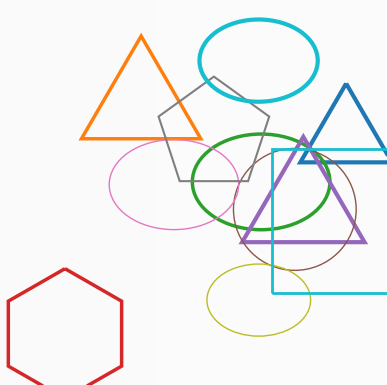[{"shape": "triangle", "thickness": 3, "radius": 0.68, "center": [0.893, 0.647]}, {"shape": "triangle", "thickness": 2.5, "radius": 0.89, "center": [0.364, 0.729]}, {"shape": "oval", "thickness": 2.5, "radius": 0.89, "center": [0.674, 0.528]}, {"shape": "hexagon", "thickness": 2.5, "radius": 0.84, "center": [0.168, 0.133]}, {"shape": "triangle", "thickness": 3, "radius": 0.91, "center": [0.783, 0.462]}, {"shape": "circle", "thickness": 1, "radius": 0.79, "center": [0.761, 0.456]}, {"shape": "oval", "thickness": 1, "radius": 0.84, "center": [0.449, 0.521]}, {"shape": "pentagon", "thickness": 1.5, "radius": 0.75, "center": [0.552, 0.651]}, {"shape": "oval", "thickness": 1, "radius": 0.67, "center": [0.668, 0.221]}, {"shape": "oval", "thickness": 3, "radius": 0.76, "center": [0.667, 0.843]}, {"shape": "square", "thickness": 2, "radius": 0.94, "center": [0.89, 0.427]}]